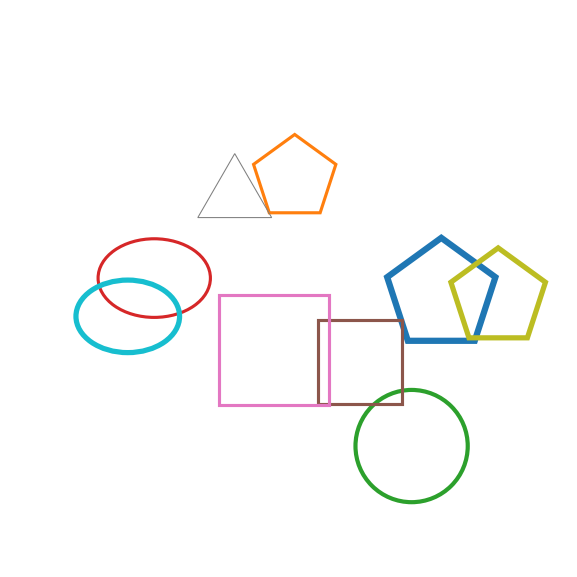[{"shape": "pentagon", "thickness": 3, "radius": 0.49, "center": [0.764, 0.489]}, {"shape": "pentagon", "thickness": 1.5, "radius": 0.37, "center": [0.51, 0.691]}, {"shape": "circle", "thickness": 2, "radius": 0.49, "center": [0.713, 0.227]}, {"shape": "oval", "thickness": 1.5, "radius": 0.49, "center": [0.267, 0.518]}, {"shape": "square", "thickness": 1.5, "radius": 0.36, "center": [0.624, 0.373]}, {"shape": "square", "thickness": 1.5, "radius": 0.48, "center": [0.474, 0.393]}, {"shape": "triangle", "thickness": 0.5, "radius": 0.37, "center": [0.406, 0.659]}, {"shape": "pentagon", "thickness": 2.5, "radius": 0.43, "center": [0.863, 0.484]}, {"shape": "oval", "thickness": 2.5, "radius": 0.45, "center": [0.221, 0.451]}]